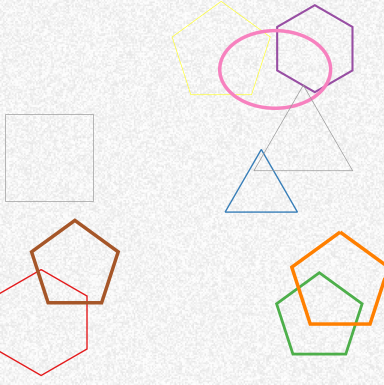[{"shape": "hexagon", "thickness": 1, "radius": 0.69, "center": [0.107, 0.162]}, {"shape": "triangle", "thickness": 1, "radius": 0.54, "center": [0.679, 0.503]}, {"shape": "pentagon", "thickness": 2, "radius": 0.58, "center": [0.829, 0.175]}, {"shape": "hexagon", "thickness": 1.5, "radius": 0.56, "center": [0.818, 0.874]}, {"shape": "pentagon", "thickness": 2.5, "radius": 0.66, "center": [0.883, 0.265]}, {"shape": "pentagon", "thickness": 0.5, "radius": 0.67, "center": [0.575, 0.862]}, {"shape": "pentagon", "thickness": 2.5, "radius": 0.59, "center": [0.194, 0.309]}, {"shape": "oval", "thickness": 2.5, "radius": 0.72, "center": [0.715, 0.82]}, {"shape": "square", "thickness": 0.5, "radius": 0.57, "center": [0.127, 0.592]}, {"shape": "triangle", "thickness": 0.5, "radius": 0.74, "center": [0.788, 0.631]}]